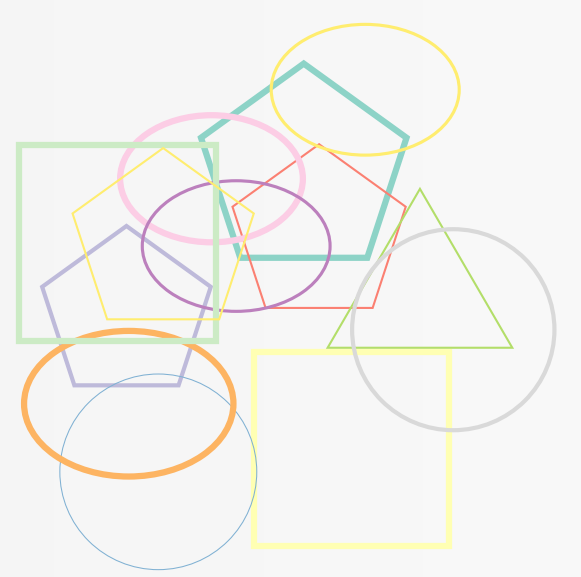[{"shape": "pentagon", "thickness": 3, "radius": 0.93, "center": [0.523, 0.703]}, {"shape": "square", "thickness": 3, "radius": 0.84, "center": [0.604, 0.222]}, {"shape": "pentagon", "thickness": 2, "radius": 0.76, "center": [0.218, 0.455]}, {"shape": "pentagon", "thickness": 1, "radius": 0.78, "center": [0.549, 0.593]}, {"shape": "circle", "thickness": 0.5, "radius": 0.85, "center": [0.272, 0.182]}, {"shape": "oval", "thickness": 3, "radius": 0.9, "center": [0.222, 0.3]}, {"shape": "triangle", "thickness": 1, "radius": 0.92, "center": [0.723, 0.489]}, {"shape": "oval", "thickness": 3, "radius": 0.79, "center": [0.364, 0.69]}, {"shape": "circle", "thickness": 2, "radius": 0.87, "center": [0.78, 0.428]}, {"shape": "oval", "thickness": 1.5, "radius": 0.81, "center": [0.406, 0.573]}, {"shape": "square", "thickness": 3, "radius": 0.85, "center": [0.202, 0.578]}, {"shape": "pentagon", "thickness": 1, "radius": 0.82, "center": [0.281, 0.579]}, {"shape": "oval", "thickness": 1.5, "radius": 0.81, "center": [0.628, 0.844]}]